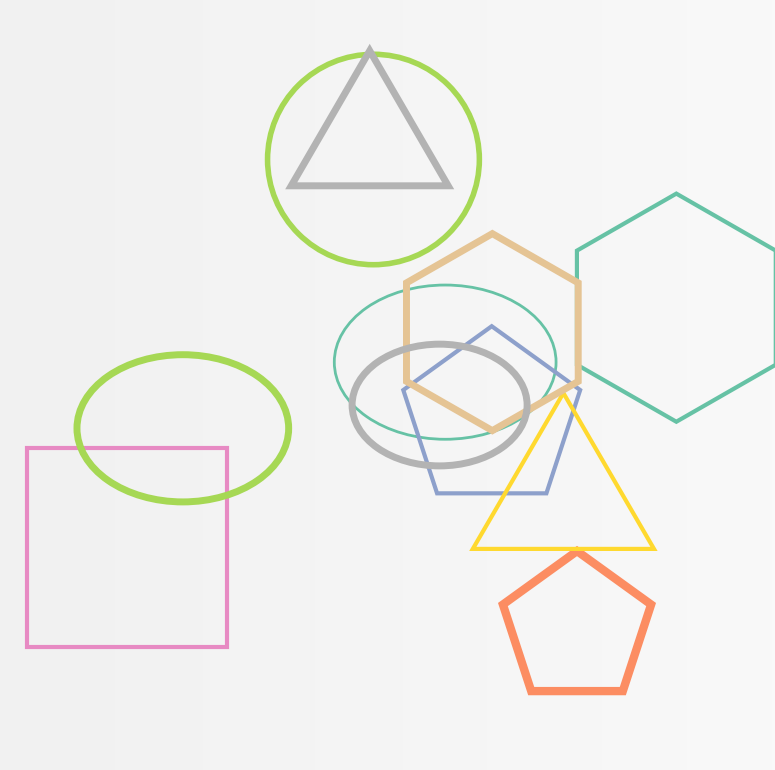[{"shape": "oval", "thickness": 1, "radius": 0.72, "center": [0.574, 0.53]}, {"shape": "hexagon", "thickness": 1.5, "radius": 0.74, "center": [0.873, 0.6]}, {"shape": "pentagon", "thickness": 3, "radius": 0.5, "center": [0.745, 0.184]}, {"shape": "pentagon", "thickness": 1.5, "radius": 0.6, "center": [0.634, 0.456]}, {"shape": "square", "thickness": 1.5, "radius": 0.64, "center": [0.164, 0.289]}, {"shape": "circle", "thickness": 2, "radius": 0.68, "center": [0.482, 0.793]}, {"shape": "oval", "thickness": 2.5, "radius": 0.68, "center": [0.236, 0.444]}, {"shape": "triangle", "thickness": 1.5, "radius": 0.67, "center": [0.727, 0.355]}, {"shape": "hexagon", "thickness": 2.5, "radius": 0.64, "center": [0.635, 0.569]}, {"shape": "oval", "thickness": 2.5, "radius": 0.56, "center": [0.567, 0.474]}, {"shape": "triangle", "thickness": 2.5, "radius": 0.58, "center": [0.477, 0.817]}]